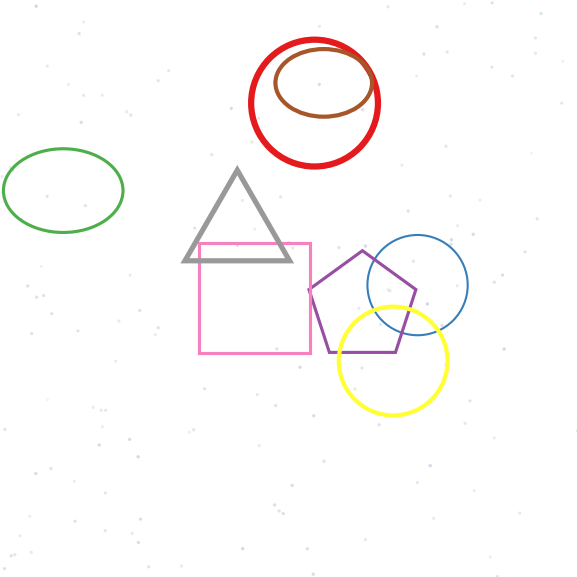[{"shape": "circle", "thickness": 3, "radius": 0.55, "center": [0.545, 0.821]}, {"shape": "circle", "thickness": 1, "radius": 0.43, "center": [0.723, 0.505]}, {"shape": "oval", "thickness": 1.5, "radius": 0.52, "center": [0.109, 0.669]}, {"shape": "pentagon", "thickness": 1.5, "radius": 0.49, "center": [0.628, 0.468]}, {"shape": "circle", "thickness": 2, "radius": 0.47, "center": [0.681, 0.374]}, {"shape": "oval", "thickness": 2, "radius": 0.42, "center": [0.561, 0.856]}, {"shape": "square", "thickness": 1.5, "radius": 0.48, "center": [0.441, 0.484]}, {"shape": "triangle", "thickness": 2.5, "radius": 0.52, "center": [0.411, 0.6]}]